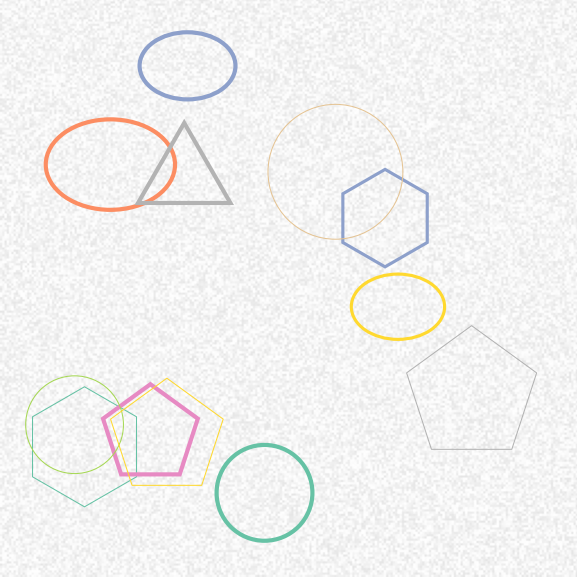[{"shape": "circle", "thickness": 2, "radius": 0.41, "center": [0.458, 0.146]}, {"shape": "hexagon", "thickness": 0.5, "radius": 0.52, "center": [0.146, 0.225]}, {"shape": "oval", "thickness": 2, "radius": 0.56, "center": [0.191, 0.714]}, {"shape": "hexagon", "thickness": 1.5, "radius": 0.42, "center": [0.667, 0.621]}, {"shape": "oval", "thickness": 2, "radius": 0.42, "center": [0.325, 0.885]}, {"shape": "pentagon", "thickness": 2, "radius": 0.43, "center": [0.26, 0.247]}, {"shape": "circle", "thickness": 0.5, "radius": 0.42, "center": [0.129, 0.264]}, {"shape": "pentagon", "thickness": 0.5, "radius": 0.51, "center": [0.289, 0.242]}, {"shape": "oval", "thickness": 1.5, "radius": 0.4, "center": [0.689, 0.468]}, {"shape": "circle", "thickness": 0.5, "radius": 0.58, "center": [0.581, 0.702]}, {"shape": "triangle", "thickness": 2, "radius": 0.46, "center": [0.319, 0.694]}, {"shape": "pentagon", "thickness": 0.5, "radius": 0.59, "center": [0.817, 0.317]}]